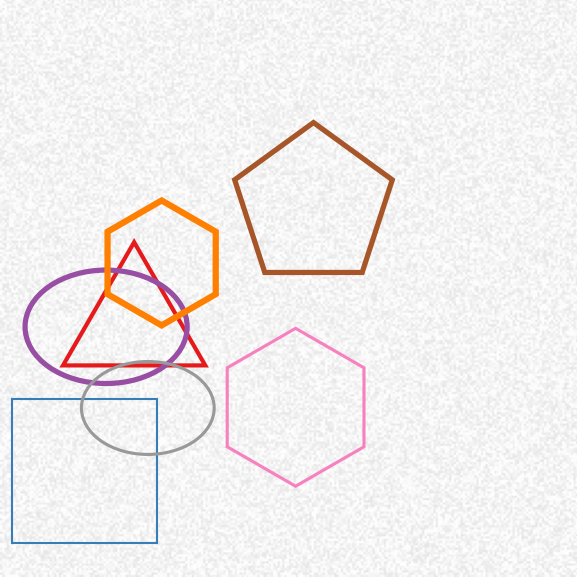[{"shape": "triangle", "thickness": 2, "radius": 0.71, "center": [0.232, 0.437]}, {"shape": "square", "thickness": 1, "radius": 0.63, "center": [0.147, 0.184]}, {"shape": "oval", "thickness": 2.5, "radius": 0.7, "center": [0.184, 0.433]}, {"shape": "hexagon", "thickness": 3, "radius": 0.54, "center": [0.28, 0.544]}, {"shape": "pentagon", "thickness": 2.5, "radius": 0.72, "center": [0.543, 0.643]}, {"shape": "hexagon", "thickness": 1.5, "radius": 0.68, "center": [0.512, 0.294]}, {"shape": "oval", "thickness": 1.5, "radius": 0.57, "center": [0.256, 0.293]}]